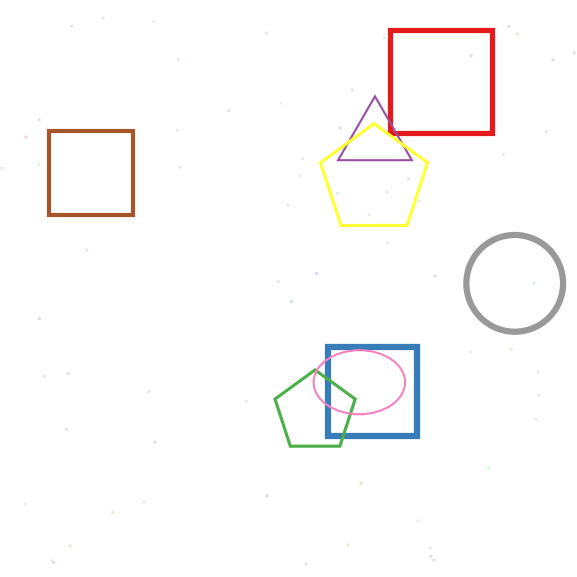[{"shape": "square", "thickness": 2.5, "radius": 0.44, "center": [0.763, 0.858]}, {"shape": "square", "thickness": 3, "radius": 0.39, "center": [0.646, 0.32]}, {"shape": "pentagon", "thickness": 1.5, "radius": 0.36, "center": [0.546, 0.286]}, {"shape": "triangle", "thickness": 1, "radius": 0.37, "center": [0.649, 0.759]}, {"shape": "pentagon", "thickness": 1.5, "radius": 0.49, "center": [0.648, 0.687]}, {"shape": "square", "thickness": 2, "radius": 0.36, "center": [0.158, 0.7]}, {"shape": "oval", "thickness": 1, "radius": 0.4, "center": [0.622, 0.337]}, {"shape": "circle", "thickness": 3, "radius": 0.42, "center": [0.891, 0.508]}]